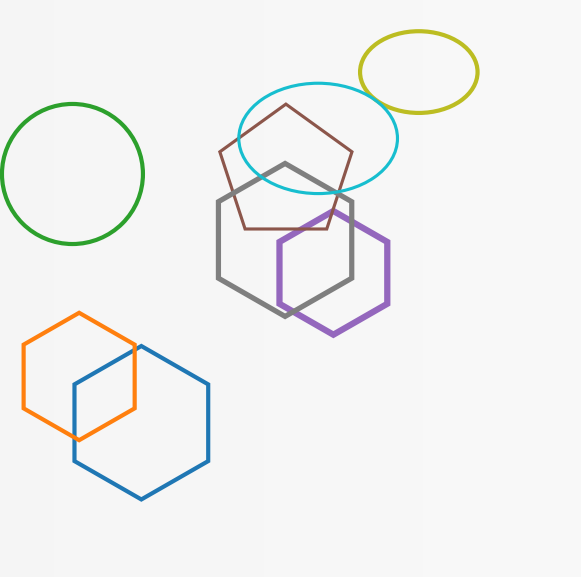[{"shape": "hexagon", "thickness": 2, "radius": 0.66, "center": [0.243, 0.267]}, {"shape": "hexagon", "thickness": 2, "radius": 0.55, "center": [0.136, 0.347]}, {"shape": "circle", "thickness": 2, "radius": 0.61, "center": [0.125, 0.698]}, {"shape": "hexagon", "thickness": 3, "radius": 0.54, "center": [0.574, 0.527]}, {"shape": "pentagon", "thickness": 1.5, "radius": 0.6, "center": [0.492, 0.699]}, {"shape": "hexagon", "thickness": 2.5, "radius": 0.66, "center": [0.49, 0.584]}, {"shape": "oval", "thickness": 2, "radius": 0.51, "center": [0.721, 0.874]}, {"shape": "oval", "thickness": 1.5, "radius": 0.68, "center": [0.547, 0.759]}]